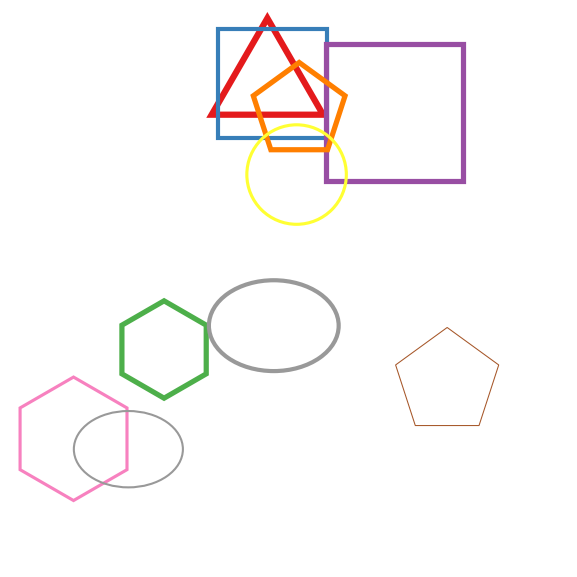[{"shape": "triangle", "thickness": 3, "radius": 0.56, "center": [0.463, 0.856]}, {"shape": "square", "thickness": 2, "radius": 0.47, "center": [0.472, 0.854]}, {"shape": "hexagon", "thickness": 2.5, "radius": 0.42, "center": [0.284, 0.394]}, {"shape": "square", "thickness": 2.5, "radius": 0.59, "center": [0.684, 0.805]}, {"shape": "pentagon", "thickness": 2.5, "radius": 0.42, "center": [0.518, 0.807]}, {"shape": "circle", "thickness": 1.5, "radius": 0.43, "center": [0.514, 0.697]}, {"shape": "pentagon", "thickness": 0.5, "radius": 0.47, "center": [0.774, 0.338]}, {"shape": "hexagon", "thickness": 1.5, "radius": 0.53, "center": [0.127, 0.239]}, {"shape": "oval", "thickness": 1, "radius": 0.47, "center": [0.222, 0.221]}, {"shape": "oval", "thickness": 2, "radius": 0.56, "center": [0.474, 0.435]}]